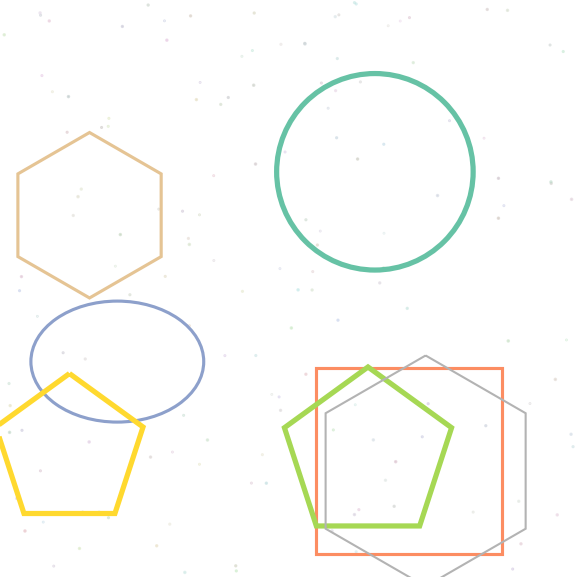[{"shape": "circle", "thickness": 2.5, "radius": 0.85, "center": [0.649, 0.702]}, {"shape": "square", "thickness": 1.5, "radius": 0.8, "center": [0.708, 0.2]}, {"shape": "oval", "thickness": 1.5, "radius": 0.75, "center": [0.203, 0.373]}, {"shape": "pentagon", "thickness": 2.5, "radius": 0.76, "center": [0.637, 0.211]}, {"shape": "pentagon", "thickness": 2.5, "radius": 0.67, "center": [0.12, 0.218]}, {"shape": "hexagon", "thickness": 1.5, "radius": 0.72, "center": [0.155, 0.626]}, {"shape": "hexagon", "thickness": 1, "radius": 1.0, "center": [0.737, 0.184]}]